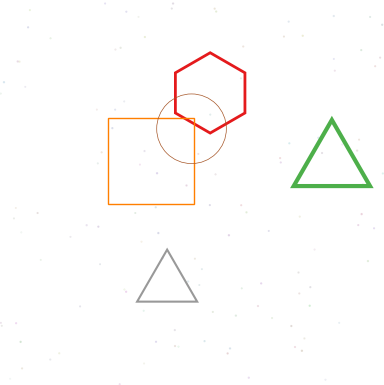[{"shape": "hexagon", "thickness": 2, "radius": 0.52, "center": [0.546, 0.759]}, {"shape": "triangle", "thickness": 3, "radius": 0.57, "center": [0.862, 0.574]}, {"shape": "square", "thickness": 1, "radius": 0.56, "center": [0.393, 0.582]}, {"shape": "circle", "thickness": 0.5, "radius": 0.45, "center": [0.497, 0.666]}, {"shape": "triangle", "thickness": 1.5, "radius": 0.45, "center": [0.434, 0.262]}]